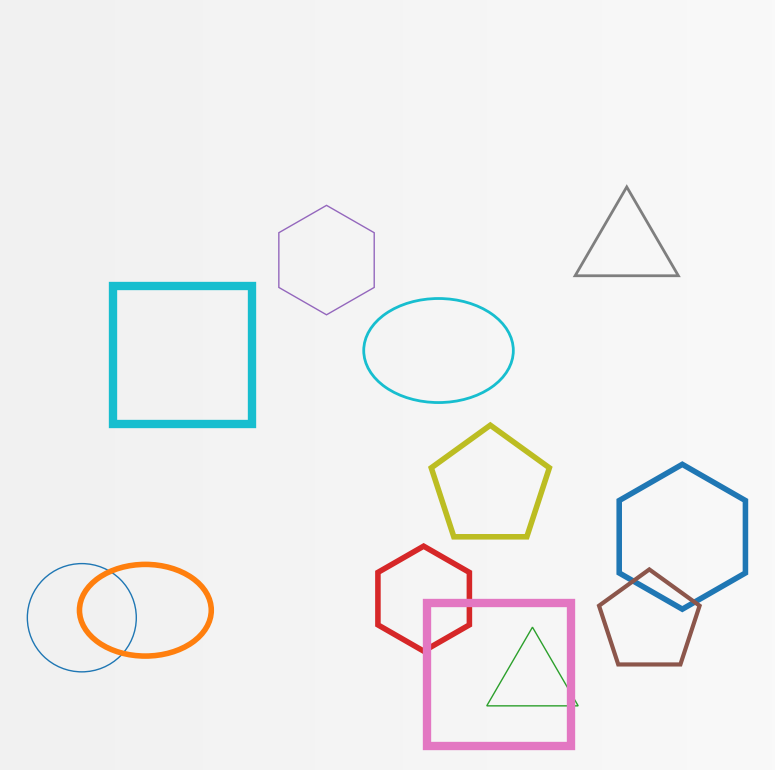[{"shape": "circle", "thickness": 0.5, "radius": 0.35, "center": [0.106, 0.198]}, {"shape": "hexagon", "thickness": 2, "radius": 0.47, "center": [0.88, 0.303]}, {"shape": "oval", "thickness": 2, "radius": 0.43, "center": [0.188, 0.207]}, {"shape": "triangle", "thickness": 0.5, "radius": 0.34, "center": [0.687, 0.117]}, {"shape": "hexagon", "thickness": 2, "radius": 0.34, "center": [0.547, 0.223]}, {"shape": "hexagon", "thickness": 0.5, "radius": 0.36, "center": [0.421, 0.662]}, {"shape": "pentagon", "thickness": 1.5, "radius": 0.34, "center": [0.838, 0.192]}, {"shape": "square", "thickness": 3, "radius": 0.46, "center": [0.643, 0.124]}, {"shape": "triangle", "thickness": 1, "radius": 0.38, "center": [0.809, 0.68]}, {"shape": "pentagon", "thickness": 2, "radius": 0.4, "center": [0.633, 0.368]}, {"shape": "oval", "thickness": 1, "radius": 0.48, "center": [0.566, 0.545]}, {"shape": "square", "thickness": 3, "radius": 0.45, "center": [0.235, 0.539]}]